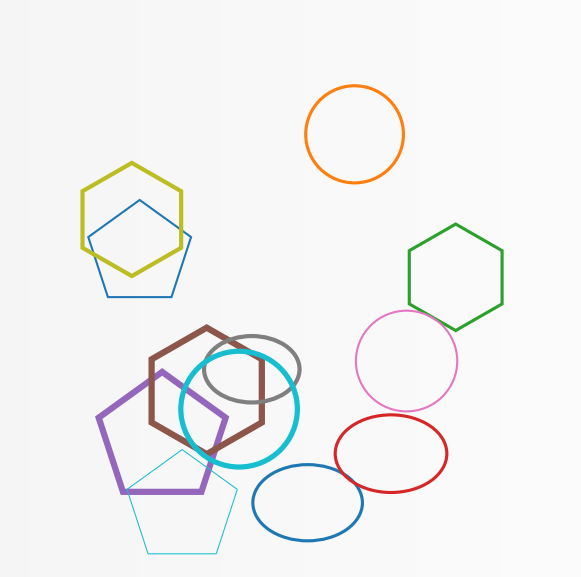[{"shape": "oval", "thickness": 1.5, "radius": 0.47, "center": [0.529, 0.129]}, {"shape": "pentagon", "thickness": 1, "radius": 0.46, "center": [0.24, 0.56]}, {"shape": "circle", "thickness": 1.5, "radius": 0.42, "center": [0.61, 0.767]}, {"shape": "hexagon", "thickness": 1.5, "radius": 0.46, "center": [0.784, 0.519]}, {"shape": "oval", "thickness": 1.5, "radius": 0.48, "center": [0.673, 0.214]}, {"shape": "pentagon", "thickness": 3, "radius": 0.57, "center": [0.279, 0.24]}, {"shape": "hexagon", "thickness": 3, "radius": 0.55, "center": [0.356, 0.322]}, {"shape": "circle", "thickness": 1, "radius": 0.44, "center": [0.699, 0.374]}, {"shape": "oval", "thickness": 2, "radius": 0.41, "center": [0.433, 0.36]}, {"shape": "hexagon", "thickness": 2, "radius": 0.49, "center": [0.227, 0.619]}, {"shape": "pentagon", "thickness": 0.5, "radius": 0.5, "center": [0.313, 0.121]}, {"shape": "circle", "thickness": 2.5, "radius": 0.5, "center": [0.411, 0.291]}]